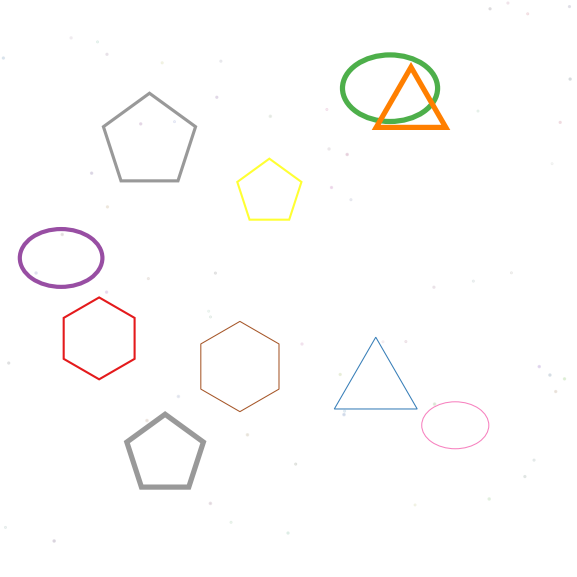[{"shape": "hexagon", "thickness": 1, "radius": 0.35, "center": [0.172, 0.413]}, {"shape": "triangle", "thickness": 0.5, "radius": 0.41, "center": [0.651, 0.332]}, {"shape": "oval", "thickness": 2.5, "radius": 0.41, "center": [0.675, 0.846]}, {"shape": "oval", "thickness": 2, "radius": 0.36, "center": [0.106, 0.552]}, {"shape": "triangle", "thickness": 2.5, "radius": 0.35, "center": [0.712, 0.813]}, {"shape": "pentagon", "thickness": 1, "radius": 0.29, "center": [0.466, 0.666]}, {"shape": "hexagon", "thickness": 0.5, "radius": 0.39, "center": [0.415, 0.364]}, {"shape": "oval", "thickness": 0.5, "radius": 0.29, "center": [0.788, 0.263]}, {"shape": "pentagon", "thickness": 1.5, "radius": 0.42, "center": [0.259, 0.754]}, {"shape": "pentagon", "thickness": 2.5, "radius": 0.35, "center": [0.286, 0.212]}]